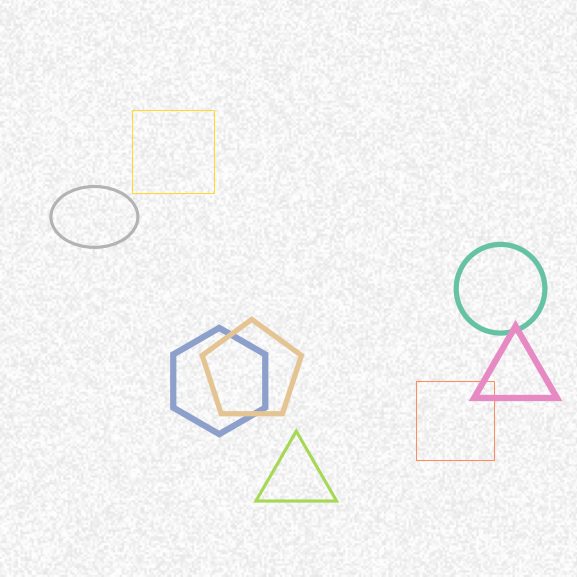[{"shape": "circle", "thickness": 2.5, "radius": 0.38, "center": [0.867, 0.499]}, {"shape": "square", "thickness": 0.5, "radius": 0.34, "center": [0.788, 0.271]}, {"shape": "hexagon", "thickness": 3, "radius": 0.46, "center": [0.38, 0.339]}, {"shape": "triangle", "thickness": 3, "radius": 0.41, "center": [0.893, 0.351]}, {"shape": "triangle", "thickness": 1.5, "radius": 0.4, "center": [0.513, 0.172]}, {"shape": "square", "thickness": 0.5, "radius": 0.36, "center": [0.3, 0.737]}, {"shape": "pentagon", "thickness": 2.5, "radius": 0.45, "center": [0.436, 0.356]}, {"shape": "oval", "thickness": 1.5, "radius": 0.38, "center": [0.163, 0.624]}]